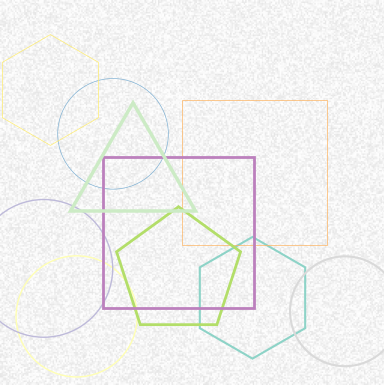[{"shape": "hexagon", "thickness": 1.5, "radius": 0.79, "center": [0.656, 0.227]}, {"shape": "circle", "thickness": 1, "radius": 0.79, "center": [0.199, 0.178]}, {"shape": "circle", "thickness": 1, "radius": 0.89, "center": [0.114, 0.303]}, {"shape": "circle", "thickness": 0.5, "radius": 0.72, "center": [0.294, 0.652]}, {"shape": "square", "thickness": 0.5, "radius": 0.94, "center": [0.662, 0.551]}, {"shape": "pentagon", "thickness": 2, "radius": 0.85, "center": [0.464, 0.294]}, {"shape": "circle", "thickness": 1.5, "radius": 0.71, "center": [0.896, 0.192]}, {"shape": "square", "thickness": 2, "radius": 0.98, "center": [0.465, 0.397]}, {"shape": "triangle", "thickness": 2.5, "radius": 0.94, "center": [0.346, 0.546]}, {"shape": "hexagon", "thickness": 0.5, "radius": 0.72, "center": [0.131, 0.766]}]